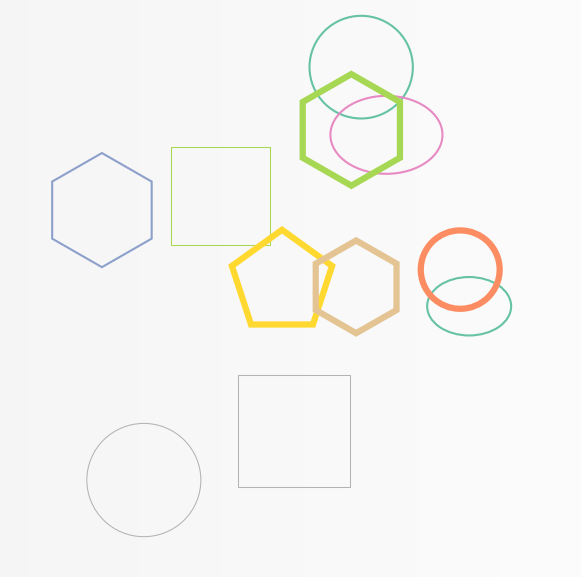[{"shape": "circle", "thickness": 1, "radius": 0.44, "center": [0.621, 0.883]}, {"shape": "oval", "thickness": 1, "radius": 0.36, "center": [0.807, 0.469]}, {"shape": "circle", "thickness": 3, "radius": 0.34, "center": [0.792, 0.532]}, {"shape": "hexagon", "thickness": 1, "radius": 0.49, "center": [0.175, 0.635]}, {"shape": "oval", "thickness": 1, "radius": 0.48, "center": [0.665, 0.766]}, {"shape": "hexagon", "thickness": 3, "radius": 0.48, "center": [0.604, 0.774]}, {"shape": "square", "thickness": 0.5, "radius": 0.42, "center": [0.38, 0.66]}, {"shape": "pentagon", "thickness": 3, "radius": 0.45, "center": [0.485, 0.511]}, {"shape": "hexagon", "thickness": 3, "radius": 0.4, "center": [0.613, 0.502]}, {"shape": "circle", "thickness": 0.5, "radius": 0.49, "center": [0.247, 0.168]}, {"shape": "square", "thickness": 0.5, "radius": 0.48, "center": [0.506, 0.252]}]